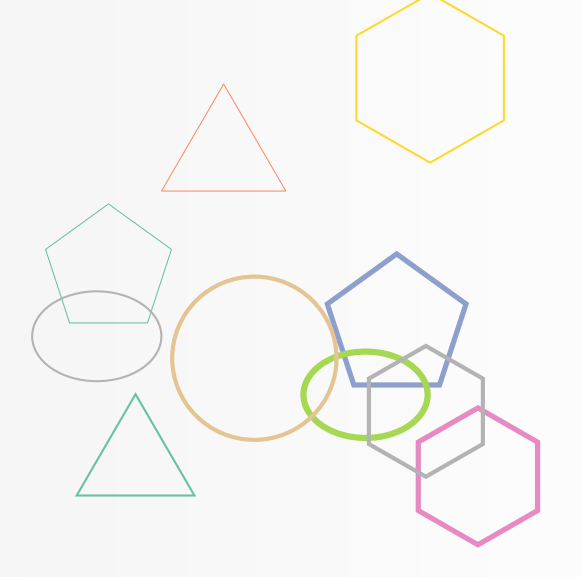[{"shape": "pentagon", "thickness": 0.5, "radius": 0.57, "center": [0.187, 0.532]}, {"shape": "triangle", "thickness": 1, "radius": 0.58, "center": [0.233, 0.2]}, {"shape": "triangle", "thickness": 0.5, "radius": 0.62, "center": [0.385, 0.73]}, {"shape": "pentagon", "thickness": 2.5, "radius": 0.63, "center": [0.682, 0.434]}, {"shape": "hexagon", "thickness": 2.5, "radius": 0.59, "center": [0.822, 0.174]}, {"shape": "oval", "thickness": 3, "radius": 0.53, "center": [0.629, 0.316]}, {"shape": "hexagon", "thickness": 1, "radius": 0.73, "center": [0.74, 0.864]}, {"shape": "circle", "thickness": 2, "radius": 0.71, "center": [0.438, 0.379]}, {"shape": "hexagon", "thickness": 2, "radius": 0.57, "center": [0.733, 0.287]}, {"shape": "oval", "thickness": 1, "radius": 0.56, "center": [0.167, 0.417]}]